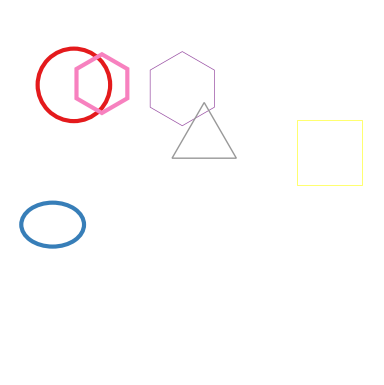[{"shape": "circle", "thickness": 3, "radius": 0.47, "center": [0.192, 0.78]}, {"shape": "oval", "thickness": 3, "radius": 0.41, "center": [0.137, 0.417]}, {"shape": "hexagon", "thickness": 0.5, "radius": 0.48, "center": [0.473, 0.77]}, {"shape": "square", "thickness": 0.5, "radius": 0.42, "center": [0.855, 0.604]}, {"shape": "hexagon", "thickness": 3, "radius": 0.38, "center": [0.265, 0.783]}, {"shape": "triangle", "thickness": 1, "radius": 0.48, "center": [0.53, 0.637]}]